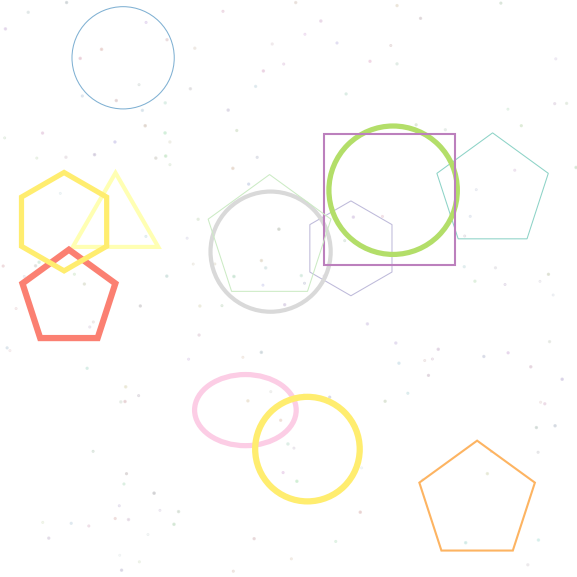[{"shape": "pentagon", "thickness": 0.5, "radius": 0.51, "center": [0.853, 0.668]}, {"shape": "triangle", "thickness": 2, "radius": 0.43, "center": [0.2, 0.614]}, {"shape": "hexagon", "thickness": 0.5, "radius": 0.41, "center": [0.608, 0.569]}, {"shape": "pentagon", "thickness": 3, "radius": 0.42, "center": [0.119, 0.482]}, {"shape": "circle", "thickness": 0.5, "radius": 0.44, "center": [0.213, 0.899]}, {"shape": "pentagon", "thickness": 1, "radius": 0.53, "center": [0.826, 0.131]}, {"shape": "circle", "thickness": 2.5, "radius": 0.56, "center": [0.681, 0.67]}, {"shape": "oval", "thickness": 2.5, "radius": 0.44, "center": [0.425, 0.289]}, {"shape": "circle", "thickness": 2, "radius": 0.52, "center": [0.469, 0.563]}, {"shape": "square", "thickness": 1, "radius": 0.57, "center": [0.674, 0.653]}, {"shape": "pentagon", "thickness": 0.5, "radius": 0.56, "center": [0.467, 0.585]}, {"shape": "circle", "thickness": 3, "radius": 0.45, "center": [0.532, 0.221]}, {"shape": "hexagon", "thickness": 2.5, "radius": 0.43, "center": [0.111, 0.615]}]